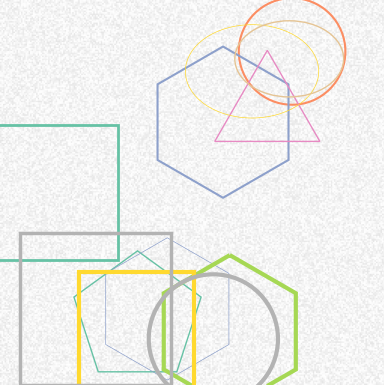[{"shape": "square", "thickness": 2, "radius": 0.88, "center": [0.129, 0.5]}, {"shape": "pentagon", "thickness": 1, "radius": 0.87, "center": [0.357, 0.175]}, {"shape": "circle", "thickness": 1.5, "radius": 0.69, "center": [0.759, 0.866]}, {"shape": "hexagon", "thickness": 1.5, "radius": 0.98, "center": [0.579, 0.683]}, {"shape": "hexagon", "thickness": 0.5, "radius": 0.92, "center": [0.435, 0.198]}, {"shape": "triangle", "thickness": 1, "radius": 0.79, "center": [0.694, 0.712]}, {"shape": "hexagon", "thickness": 3, "radius": 0.99, "center": [0.597, 0.139]}, {"shape": "oval", "thickness": 0.5, "radius": 0.87, "center": [0.655, 0.815]}, {"shape": "square", "thickness": 3, "radius": 0.75, "center": [0.354, 0.145]}, {"shape": "oval", "thickness": 1, "radius": 0.71, "center": [0.751, 0.847]}, {"shape": "square", "thickness": 2.5, "radius": 0.98, "center": [0.248, 0.197]}, {"shape": "circle", "thickness": 3, "radius": 0.84, "center": [0.554, 0.12]}]